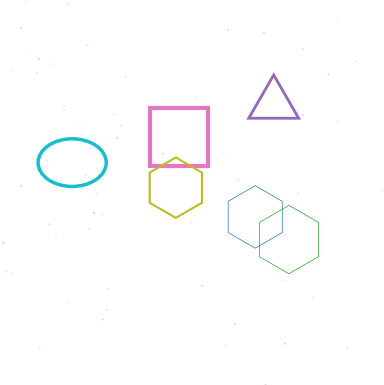[{"shape": "hexagon", "thickness": 0.5, "radius": 0.41, "center": [0.663, 0.437]}, {"shape": "hexagon", "thickness": 0.5, "radius": 0.44, "center": [0.751, 0.378]}, {"shape": "triangle", "thickness": 2, "radius": 0.37, "center": [0.711, 0.73]}, {"shape": "square", "thickness": 3, "radius": 0.38, "center": [0.465, 0.643]}, {"shape": "hexagon", "thickness": 1.5, "radius": 0.39, "center": [0.457, 0.513]}, {"shape": "oval", "thickness": 2.5, "radius": 0.44, "center": [0.187, 0.578]}]